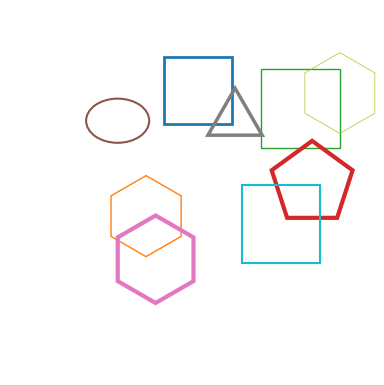[{"shape": "square", "thickness": 2, "radius": 0.44, "center": [0.514, 0.765]}, {"shape": "hexagon", "thickness": 1, "radius": 0.53, "center": [0.379, 0.439]}, {"shape": "square", "thickness": 1, "radius": 0.52, "center": [0.78, 0.718]}, {"shape": "pentagon", "thickness": 3, "radius": 0.55, "center": [0.811, 0.524]}, {"shape": "oval", "thickness": 1.5, "radius": 0.41, "center": [0.306, 0.686]}, {"shape": "hexagon", "thickness": 3, "radius": 0.57, "center": [0.404, 0.327]}, {"shape": "triangle", "thickness": 2.5, "radius": 0.41, "center": [0.611, 0.69]}, {"shape": "hexagon", "thickness": 0.5, "radius": 0.52, "center": [0.883, 0.758]}, {"shape": "square", "thickness": 1.5, "radius": 0.51, "center": [0.73, 0.419]}]